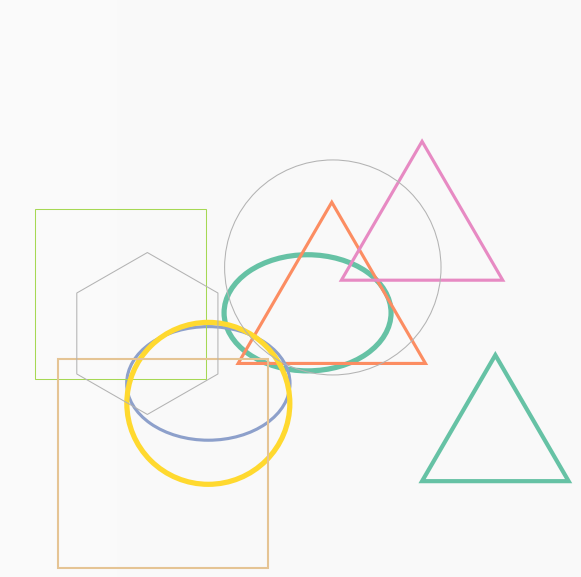[{"shape": "oval", "thickness": 2.5, "radius": 0.72, "center": [0.529, 0.457]}, {"shape": "triangle", "thickness": 2, "radius": 0.73, "center": [0.852, 0.239]}, {"shape": "triangle", "thickness": 1.5, "radius": 0.93, "center": [0.571, 0.463]}, {"shape": "oval", "thickness": 1.5, "radius": 0.7, "center": [0.358, 0.335]}, {"shape": "triangle", "thickness": 1.5, "radius": 0.8, "center": [0.726, 0.594]}, {"shape": "square", "thickness": 0.5, "radius": 0.74, "center": [0.207, 0.49]}, {"shape": "circle", "thickness": 2.5, "radius": 0.7, "center": [0.358, 0.301]}, {"shape": "square", "thickness": 1, "radius": 0.9, "center": [0.28, 0.196]}, {"shape": "hexagon", "thickness": 0.5, "radius": 0.7, "center": [0.254, 0.422]}, {"shape": "circle", "thickness": 0.5, "radius": 0.93, "center": [0.573, 0.536]}]